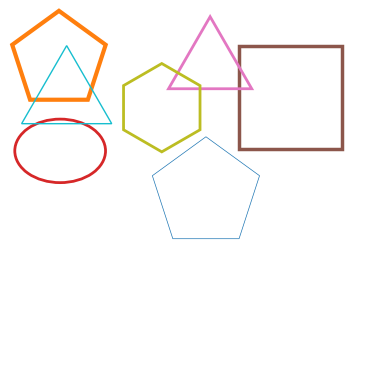[{"shape": "pentagon", "thickness": 0.5, "radius": 0.73, "center": [0.535, 0.498]}, {"shape": "pentagon", "thickness": 3, "radius": 0.64, "center": [0.153, 0.844]}, {"shape": "oval", "thickness": 2, "radius": 0.59, "center": [0.156, 0.608]}, {"shape": "square", "thickness": 2.5, "radius": 0.67, "center": [0.754, 0.747]}, {"shape": "triangle", "thickness": 2, "radius": 0.62, "center": [0.546, 0.832]}, {"shape": "hexagon", "thickness": 2, "radius": 0.57, "center": [0.42, 0.72]}, {"shape": "triangle", "thickness": 1, "radius": 0.68, "center": [0.173, 0.746]}]